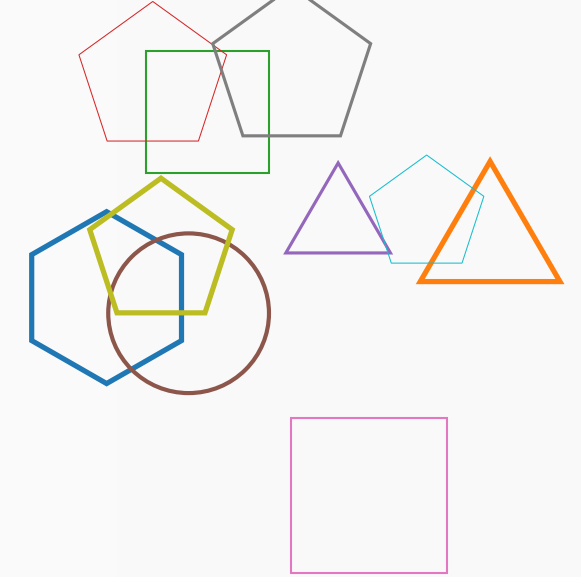[{"shape": "hexagon", "thickness": 2.5, "radius": 0.74, "center": [0.183, 0.484]}, {"shape": "triangle", "thickness": 2.5, "radius": 0.69, "center": [0.843, 0.581]}, {"shape": "square", "thickness": 1, "radius": 0.53, "center": [0.358, 0.804]}, {"shape": "pentagon", "thickness": 0.5, "radius": 0.67, "center": [0.263, 0.863]}, {"shape": "triangle", "thickness": 1.5, "radius": 0.52, "center": [0.582, 0.613]}, {"shape": "circle", "thickness": 2, "radius": 0.69, "center": [0.324, 0.457]}, {"shape": "square", "thickness": 1, "radius": 0.67, "center": [0.635, 0.141]}, {"shape": "pentagon", "thickness": 1.5, "radius": 0.71, "center": [0.502, 0.879]}, {"shape": "pentagon", "thickness": 2.5, "radius": 0.64, "center": [0.277, 0.562]}, {"shape": "pentagon", "thickness": 0.5, "radius": 0.52, "center": [0.734, 0.627]}]